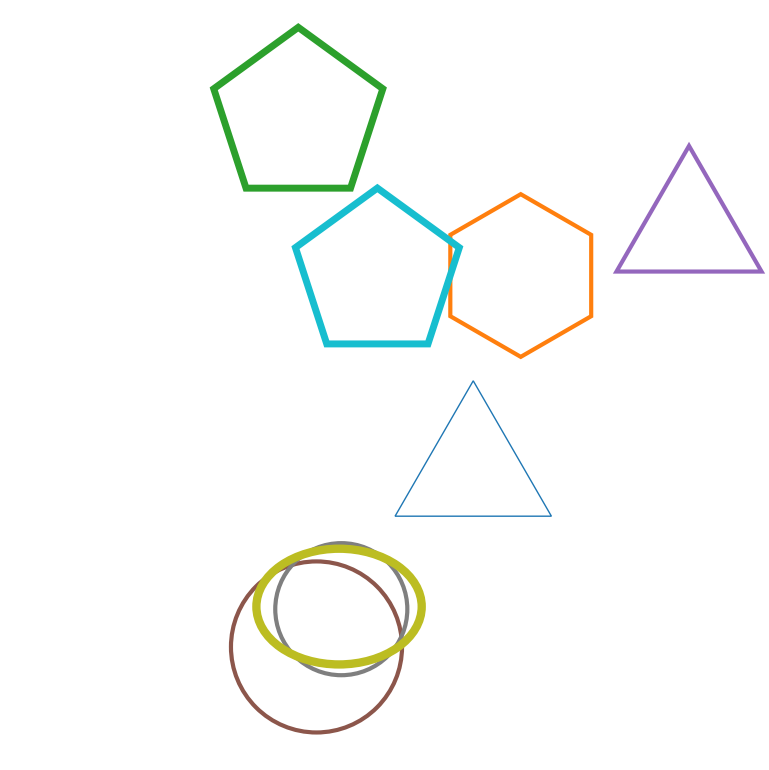[{"shape": "triangle", "thickness": 0.5, "radius": 0.59, "center": [0.615, 0.388]}, {"shape": "hexagon", "thickness": 1.5, "radius": 0.53, "center": [0.676, 0.642]}, {"shape": "pentagon", "thickness": 2.5, "radius": 0.58, "center": [0.387, 0.849]}, {"shape": "triangle", "thickness": 1.5, "radius": 0.54, "center": [0.895, 0.702]}, {"shape": "circle", "thickness": 1.5, "radius": 0.56, "center": [0.411, 0.16]}, {"shape": "circle", "thickness": 1.5, "radius": 0.43, "center": [0.443, 0.209]}, {"shape": "oval", "thickness": 3, "radius": 0.54, "center": [0.44, 0.212]}, {"shape": "pentagon", "thickness": 2.5, "radius": 0.56, "center": [0.49, 0.644]}]